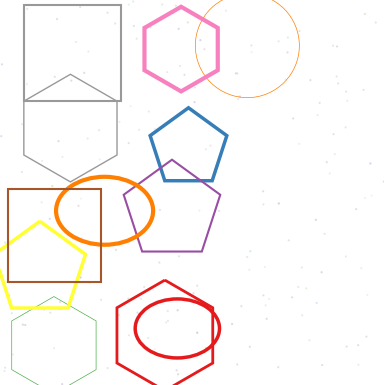[{"shape": "oval", "thickness": 2.5, "radius": 0.55, "center": [0.461, 0.147]}, {"shape": "hexagon", "thickness": 2, "radius": 0.72, "center": [0.428, 0.129]}, {"shape": "pentagon", "thickness": 2.5, "radius": 0.52, "center": [0.49, 0.615]}, {"shape": "hexagon", "thickness": 0.5, "radius": 0.63, "center": [0.14, 0.103]}, {"shape": "pentagon", "thickness": 1.5, "radius": 0.66, "center": [0.447, 0.453]}, {"shape": "oval", "thickness": 3, "radius": 0.63, "center": [0.272, 0.453]}, {"shape": "circle", "thickness": 0.5, "radius": 0.68, "center": [0.642, 0.881]}, {"shape": "pentagon", "thickness": 2.5, "radius": 0.62, "center": [0.104, 0.301]}, {"shape": "square", "thickness": 1.5, "radius": 0.6, "center": [0.142, 0.389]}, {"shape": "hexagon", "thickness": 3, "radius": 0.55, "center": [0.47, 0.873]}, {"shape": "hexagon", "thickness": 1, "radius": 0.7, "center": [0.183, 0.667]}, {"shape": "square", "thickness": 1.5, "radius": 0.63, "center": [0.188, 0.863]}]